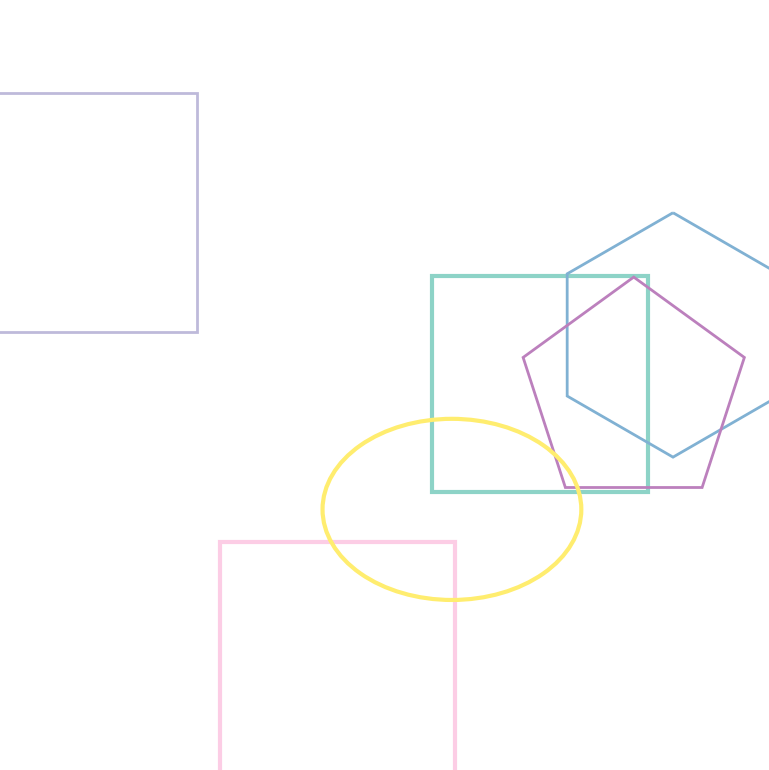[{"shape": "square", "thickness": 1.5, "radius": 0.7, "center": [0.701, 0.502]}, {"shape": "square", "thickness": 1, "radius": 0.78, "center": [0.1, 0.724]}, {"shape": "hexagon", "thickness": 1, "radius": 0.79, "center": [0.874, 0.565]}, {"shape": "square", "thickness": 1.5, "radius": 0.76, "center": [0.438, 0.144]}, {"shape": "pentagon", "thickness": 1, "radius": 0.76, "center": [0.823, 0.489]}, {"shape": "oval", "thickness": 1.5, "radius": 0.84, "center": [0.587, 0.338]}]